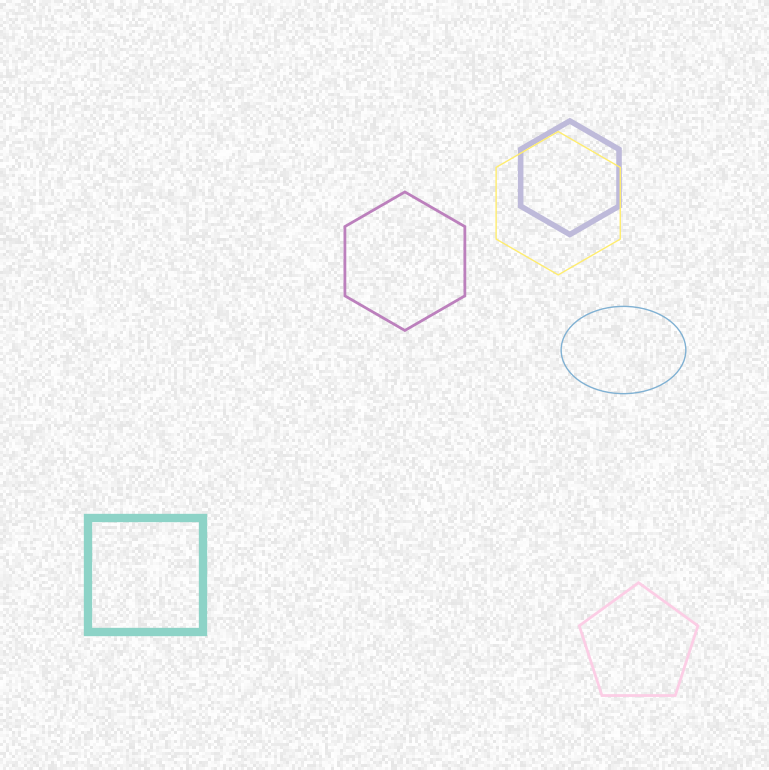[{"shape": "square", "thickness": 3, "radius": 0.37, "center": [0.189, 0.253]}, {"shape": "hexagon", "thickness": 2, "radius": 0.37, "center": [0.74, 0.769]}, {"shape": "oval", "thickness": 0.5, "radius": 0.4, "center": [0.81, 0.545]}, {"shape": "pentagon", "thickness": 1, "radius": 0.41, "center": [0.829, 0.162]}, {"shape": "hexagon", "thickness": 1, "radius": 0.45, "center": [0.526, 0.661]}, {"shape": "hexagon", "thickness": 0.5, "radius": 0.47, "center": [0.725, 0.736]}]